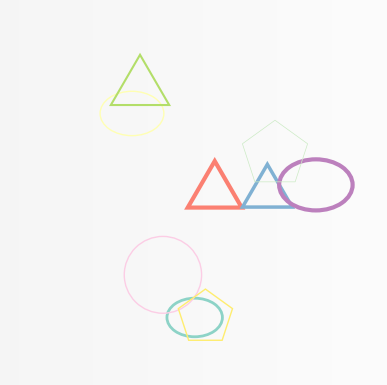[{"shape": "oval", "thickness": 2, "radius": 0.36, "center": [0.502, 0.175]}, {"shape": "oval", "thickness": 1, "radius": 0.41, "center": [0.341, 0.705]}, {"shape": "triangle", "thickness": 3, "radius": 0.4, "center": [0.554, 0.501]}, {"shape": "triangle", "thickness": 2.5, "radius": 0.37, "center": [0.69, 0.499]}, {"shape": "triangle", "thickness": 1.5, "radius": 0.43, "center": [0.361, 0.771]}, {"shape": "circle", "thickness": 1, "radius": 0.5, "center": [0.42, 0.286]}, {"shape": "oval", "thickness": 3, "radius": 0.47, "center": [0.815, 0.52]}, {"shape": "pentagon", "thickness": 0.5, "radius": 0.44, "center": [0.71, 0.599]}, {"shape": "pentagon", "thickness": 1, "radius": 0.37, "center": [0.53, 0.176]}]